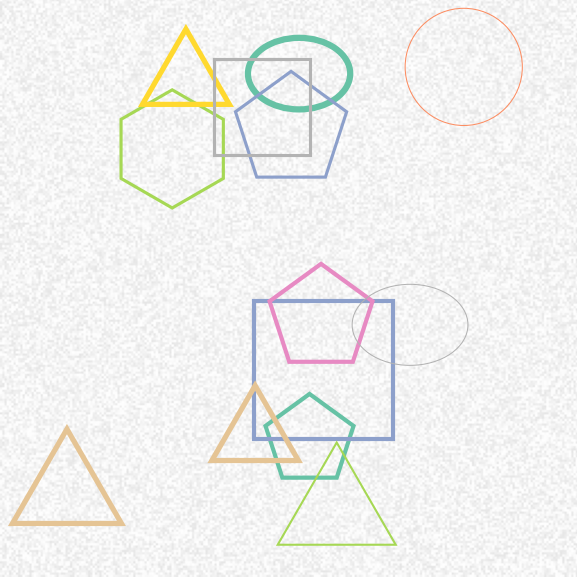[{"shape": "oval", "thickness": 3, "radius": 0.44, "center": [0.518, 0.872]}, {"shape": "pentagon", "thickness": 2, "radius": 0.4, "center": [0.536, 0.237]}, {"shape": "circle", "thickness": 0.5, "radius": 0.51, "center": [0.803, 0.883]}, {"shape": "square", "thickness": 2, "radius": 0.6, "center": [0.56, 0.359]}, {"shape": "pentagon", "thickness": 1.5, "radius": 0.51, "center": [0.504, 0.774]}, {"shape": "pentagon", "thickness": 2, "radius": 0.47, "center": [0.556, 0.448]}, {"shape": "hexagon", "thickness": 1.5, "radius": 0.51, "center": [0.298, 0.741]}, {"shape": "triangle", "thickness": 1, "radius": 0.59, "center": [0.583, 0.115]}, {"shape": "triangle", "thickness": 2.5, "radius": 0.43, "center": [0.322, 0.862]}, {"shape": "triangle", "thickness": 2.5, "radius": 0.54, "center": [0.116, 0.147]}, {"shape": "triangle", "thickness": 2.5, "radius": 0.43, "center": [0.442, 0.245]}, {"shape": "square", "thickness": 1.5, "radius": 0.42, "center": [0.454, 0.813]}, {"shape": "oval", "thickness": 0.5, "radius": 0.5, "center": [0.71, 0.437]}]